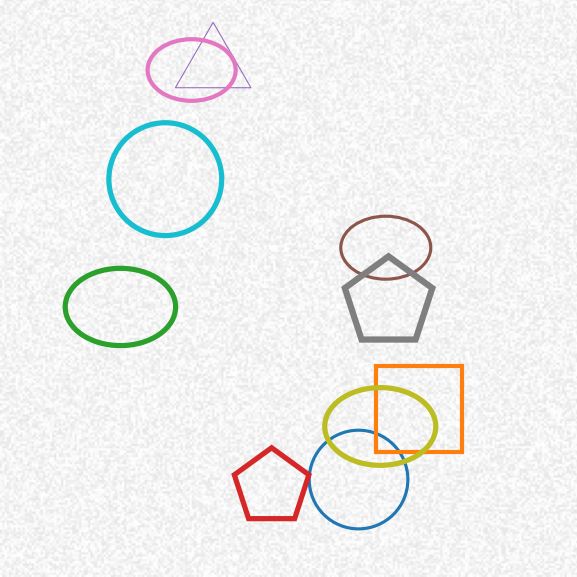[{"shape": "circle", "thickness": 1.5, "radius": 0.43, "center": [0.621, 0.169]}, {"shape": "square", "thickness": 2, "radius": 0.37, "center": [0.726, 0.291]}, {"shape": "oval", "thickness": 2.5, "radius": 0.48, "center": [0.209, 0.468]}, {"shape": "pentagon", "thickness": 2.5, "radius": 0.34, "center": [0.47, 0.156]}, {"shape": "triangle", "thickness": 0.5, "radius": 0.38, "center": [0.369, 0.885]}, {"shape": "oval", "thickness": 1.5, "radius": 0.39, "center": [0.668, 0.57]}, {"shape": "oval", "thickness": 2, "radius": 0.38, "center": [0.332, 0.878]}, {"shape": "pentagon", "thickness": 3, "radius": 0.4, "center": [0.673, 0.476]}, {"shape": "oval", "thickness": 2.5, "radius": 0.48, "center": [0.658, 0.261]}, {"shape": "circle", "thickness": 2.5, "radius": 0.49, "center": [0.286, 0.689]}]